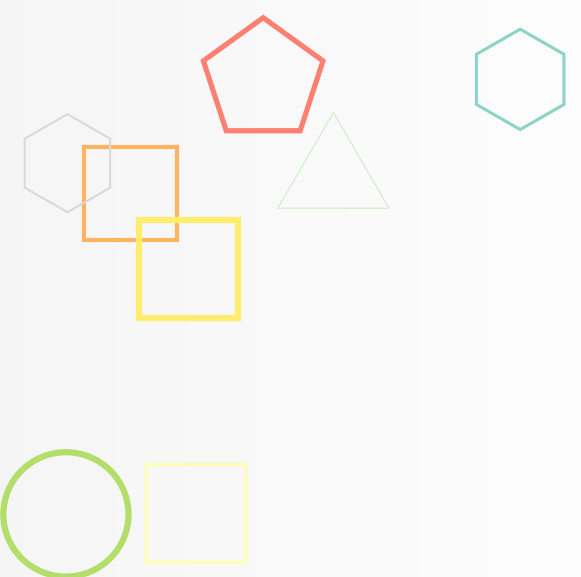[{"shape": "hexagon", "thickness": 1.5, "radius": 0.43, "center": [0.895, 0.862]}, {"shape": "square", "thickness": 1.5, "radius": 0.42, "center": [0.337, 0.111]}, {"shape": "pentagon", "thickness": 2.5, "radius": 0.54, "center": [0.453, 0.86]}, {"shape": "square", "thickness": 2, "radius": 0.4, "center": [0.224, 0.664]}, {"shape": "circle", "thickness": 3, "radius": 0.54, "center": [0.113, 0.108]}, {"shape": "hexagon", "thickness": 1, "radius": 0.42, "center": [0.116, 0.717]}, {"shape": "triangle", "thickness": 0.5, "radius": 0.55, "center": [0.574, 0.694]}, {"shape": "square", "thickness": 3, "radius": 0.42, "center": [0.325, 0.534]}]